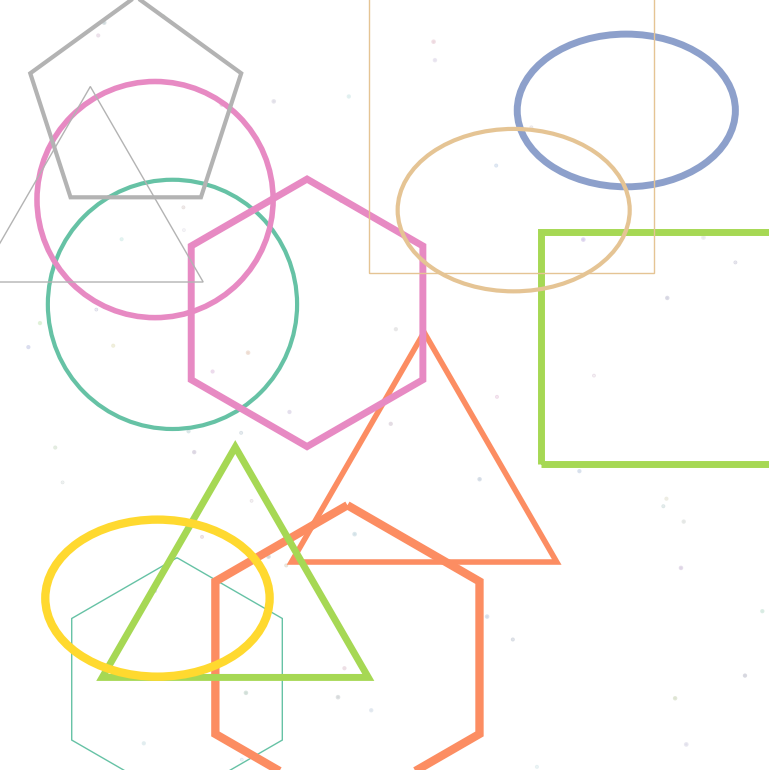[{"shape": "hexagon", "thickness": 0.5, "radius": 0.79, "center": [0.23, 0.118]}, {"shape": "circle", "thickness": 1.5, "radius": 0.81, "center": [0.224, 0.605]}, {"shape": "hexagon", "thickness": 3, "radius": 0.99, "center": [0.451, 0.146]}, {"shape": "triangle", "thickness": 2, "radius": 0.99, "center": [0.551, 0.37]}, {"shape": "oval", "thickness": 2.5, "radius": 0.71, "center": [0.813, 0.857]}, {"shape": "hexagon", "thickness": 2.5, "radius": 0.87, "center": [0.399, 0.594]}, {"shape": "circle", "thickness": 2, "radius": 0.77, "center": [0.201, 0.741]}, {"shape": "triangle", "thickness": 2.5, "radius": 1.0, "center": [0.306, 0.22]}, {"shape": "square", "thickness": 2.5, "radius": 0.75, "center": [0.854, 0.549]}, {"shape": "oval", "thickness": 3, "radius": 0.73, "center": [0.204, 0.223]}, {"shape": "square", "thickness": 0.5, "radius": 0.93, "center": [0.664, 0.83]}, {"shape": "oval", "thickness": 1.5, "radius": 0.75, "center": [0.667, 0.727]}, {"shape": "pentagon", "thickness": 1.5, "radius": 0.72, "center": [0.176, 0.86]}, {"shape": "triangle", "thickness": 0.5, "radius": 0.85, "center": [0.117, 0.718]}]